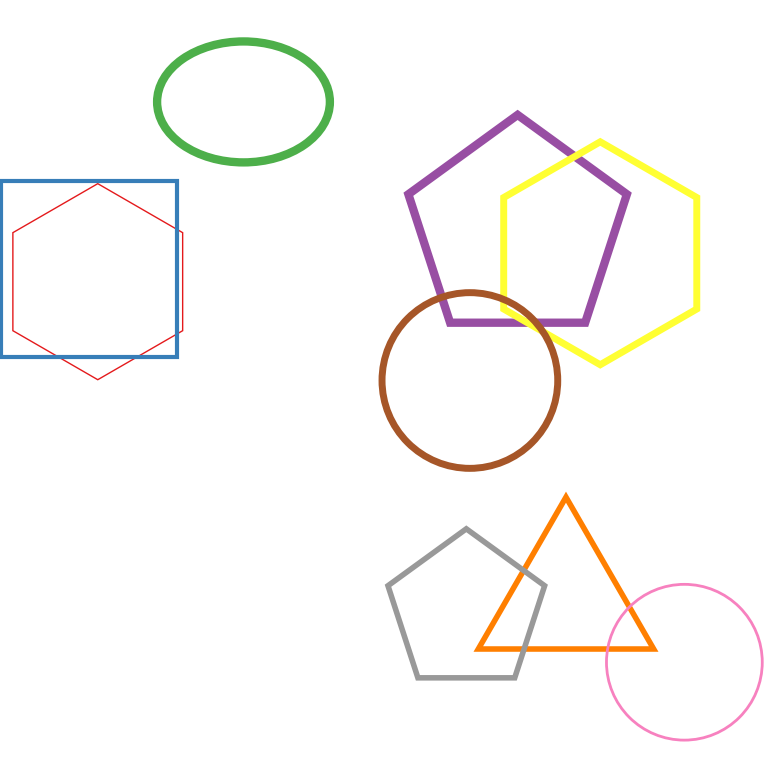[{"shape": "hexagon", "thickness": 0.5, "radius": 0.64, "center": [0.127, 0.634]}, {"shape": "square", "thickness": 1.5, "radius": 0.57, "center": [0.115, 0.651]}, {"shape": "oval", "thickness": 3, "radius": 0.56, "center": [0.316, 0.868]}, {"shape": "pentagon", "thickness": 3, "radius": 0.75, "center": [0.672, 0.702]}, {"shape": "triangle", "thickness": 2, "radius": 0.66, "center": [0.735, 0.223]}, {"shape": "hexagon", "thickness": 2.5, "radius": 0.72, "center": [0.78, 0.671]}, {"shape": "circle", "thickness": 2.5, "radius": 0.57, "center": [0.61, 0.506]}, {"shape": "circle", "thickness": 1, "radius": 0.51, "center": [0.889, 0.14]}, {"shape": "pentagon", "thickness": 2, "radius": 0.53, "center": [0.606, 0.206]}]